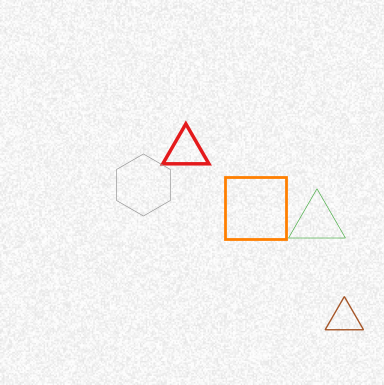[{"shape": "triangle", "thickness": 2.5, "radius": 0.35, "center": [0.483, 0.609]}, {"shape": "triangle", "thickness": 0.5, "radius": 0.43, "center": [0.823, 0.424]}, {"shape": "square", "thickness": 2, "radius": 0.4, "center": [0.663, 0.46]}, {"shape": "triangle", "thickness": 1, "radius": 0.29, "center": [0.894, 0.172]}, {"shape": "hexagon", "thickness": 0.5, "radius": 0.4, "center": [0.373, 0.52]}]